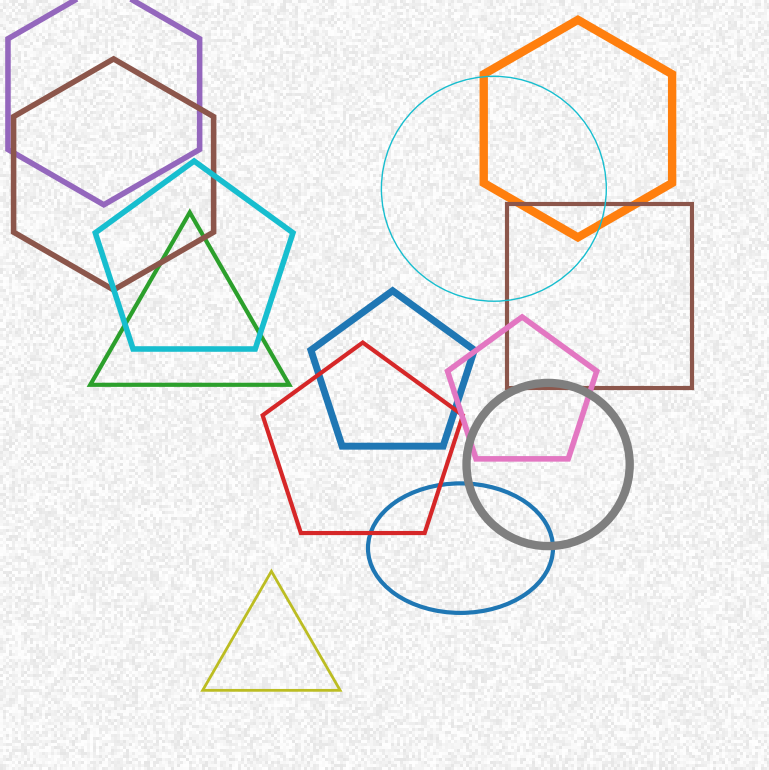[{"shape": "oval", "thickness": 1.5, "radius": 0.6, "center": [0.598, 0.288]}, {"shape": "pentagon", "thickness": 2.5, "radius": 0.56, "center": [0.51, 0.511]}, {"shape": "hexagon", "thickness": 3, "radius": 0.71, "center": [0.751, 0.833]}, {"shape": "triangle", "thickness": 1.5, "radius": 0.75, "center": [0.246, 0.575]}, {"shape": "pentagon", "thickness": 1.5, "radius": 0.68, "center": [0.471, 0.418]}, {"shape": "hexagon", "thickness": 2, "radius": 0.72, "center": [0.135, 0.878]}, {"shape": "square", "thickness": 1.5, "radius": 0.6, "center": [0.779, 0.615]}, {"shape": "hexagon", "thickness": 2, "radius": 0.75, "center": [0.148, 0.774]}, {"shape": "pentagon", "thickness": 2, "radius": 0.51, "center": [0.678, 0.486]}, {"shape": "circle", "thickness": 3, "radius": 0.53, "center": [0.712, 0.397]}, {"shape": "triangle", "thickness": 1, "radius": 0.52, "center": [0.352, 0.155]}, {"shape": "pentagon", "thickness": 2, "radius": 0.67, "center": [0.252, 0.656]}, {"shape": "circle", "thickness": 0.5, "radius": 0.73, "center": [0.641, 0.755]}]